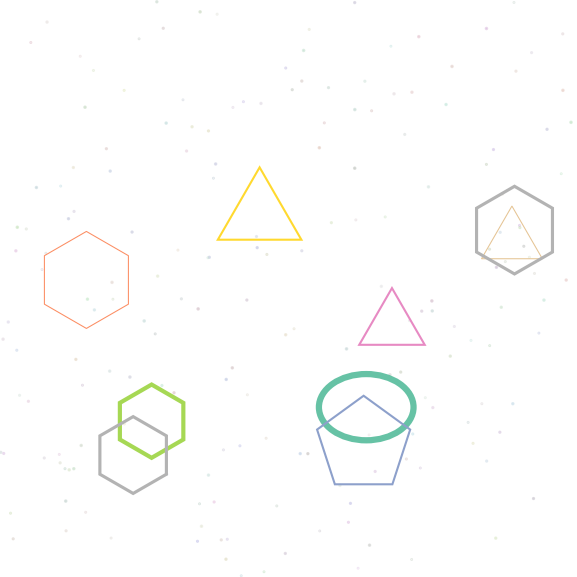[{"shape": "oval", "thickness": 3, "radius": 0.41, "center": [0.634, 0.294]}, {"shape": "hexagon", "thickness": 0.5, "radius": 0.42, "center": [0.15, 0.514]}, {"shape": "pentagon", "thickness": 1, "radius": 0.42, "center": [0.63, 0.229]}, {"shape": "triangle", "thickness": 1, "radius": 0.33, "center": [0.679, 0.435]}, {"shape": "hexagon", "thickness": 2, "radius": 0.32, "center": [0.263, 0.27]}, {"shape": "triangle", "thickness": 1, "radius": 0.42, "center": [0.45, 0.626]}, {"shape": "triangle", "thickness": 0.5, "radius": 0.3, "center": [0.886, 0.582]}, {"shape": "hexagon", "thickness": 1.5, "radius": 0.33, "center": [0.231, 0.211]}, {"shape": "hexagon", "thickness": 1.5, "radius": 0.38, "center": [0.891, 0.601]}]